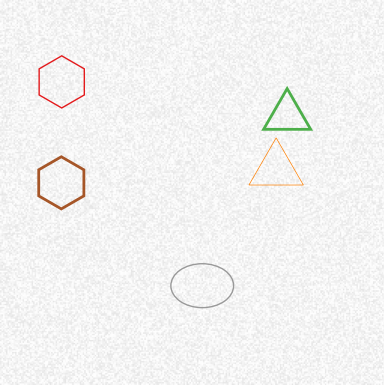[{"shape": "hexagon", "thickness": 1, "radius": 0.34, "center": [0.16, 0.787]}, {"shape": "triangle", "thickness": 2, "radius": 0.35, "center": [0.746, 0.699]}, {"shape": "triangle", "thickness": 0.5, "radius": 0.41, "center": [0.717, 0.56]}, {"shape": "hexagon", "thickness": 2, "radius": 0.34, "center": [0.159, 0.525]}, {"shape": "oval", "thickness": 1, "radius": 0.41, "center": [0.525, 0.258]}]